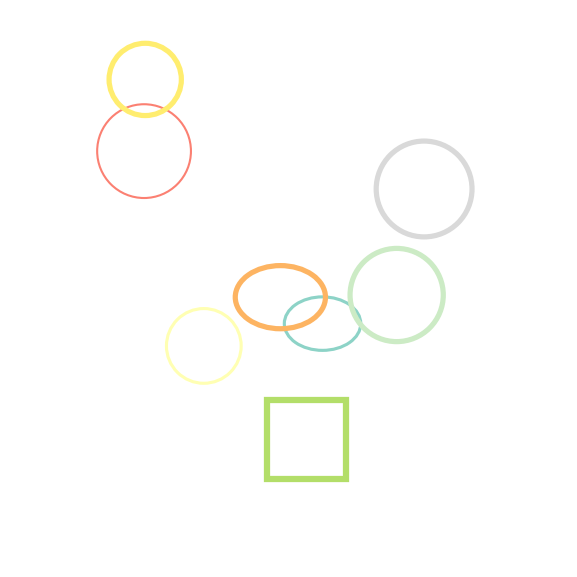[{"shape": "oval", "thickness": 1.5, "radius": 0.33, "center": [0.558, 0.439]}, {"shape": "circle", "thickness": 1.5, "radius": 0.32, "center": [0.353, 0.4]}, {"shape": "circle", "thickness": 1, "radius": 0.41, "center": [0.249, 0.737]}, {"shape": "oval", "thickness": 2.5, "radius": 0.39, "center": [0.485, 0.485]}, {"shape": "square", "thickness": 3, "radius": 0.34, "center": [0.531, 0.238]}, {"shape": "circle", "thickness": 2.5, "radius": 0.41, "center": [0.734, 0.672]}, {"shape": "circle", "thickness": 2.5, "radius": 0.4, "center": [0.687, 0.488]}, {"shape": "circle", "thickness": 2.5, "radius": 0.31, "center": [0.251, 0.862]}]